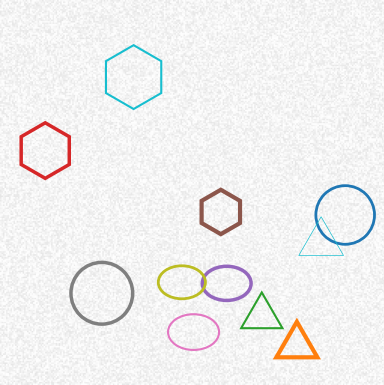[{"shape": "circle", "thickness": 2, "radius": 0.38, "center": [0.897, 0.442]}, {"shape": "triangle", "thickness": 3, "radius": 0.31, "center": [0.771, 0.103]}, {"shape": "triangle", "thickness": 1.5, "radius": 0.31, "center": [0.68, 0.179]}, {"shape": "hexagon", "thickness": 2.5, "radius": 0.36, "center": [0.117, 0.609]}, {"shape": "oval", "thickness": 2.5, "radius": 0.32, "center": [0.589, 0.264]}, {"shape": "hexagon", "thickness": 3, "radius": 0.29, "center": [0.574, 0.449]}, {"shape": "oval", "thickness": 1.5, "radius": 0.33, "center": [0.503, 0.137]}, {"shape": "circle", "thickness": 2.5, "radius": 0.4, "center": [0.264, 0.238]}, {"shape": "oval", "thickness": 2, "radius": 0.31, "center": [0.472, 0.267]}, {"shape": "triangle", "thickness": 0.5, "radius": 0.34, "center": [0.834, 0.37]}, {"shape": "hexagon", "thickness": 1.5, "radius": 0.41, "center": [0.347, 0.8]}]